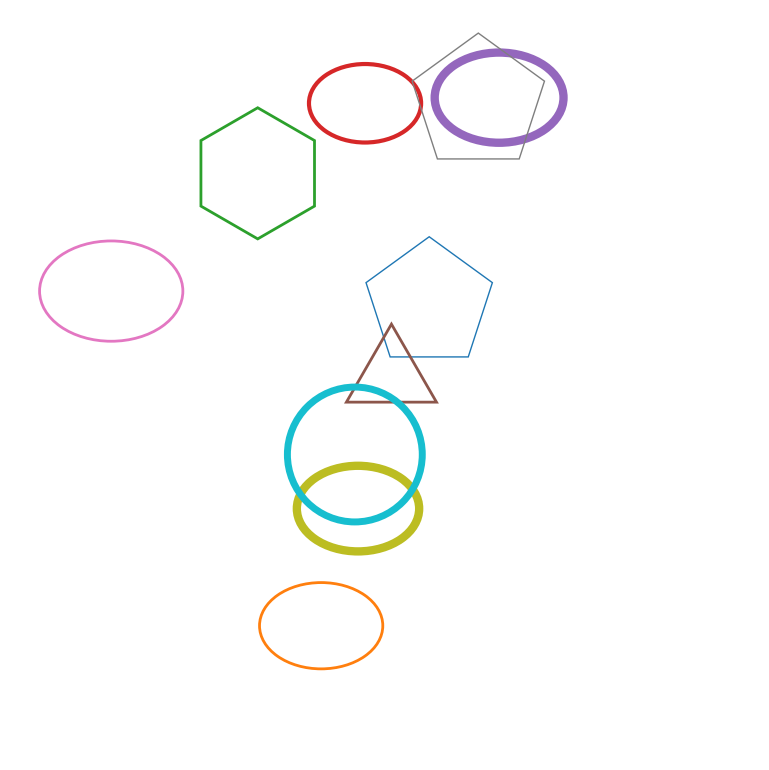[{"shape": "pentagon", "thickness": 0.5, "radius": 0.43, "center": [0.557, 0.606]}, {"shape": "oval", "thickness": 1, "radius": 0.4, "center": [0.417, 0.187]}, {"shape": "hexagon", "thickness": 1, "radius": 0.43, "center": [0.335, 0.775]}, {"shape": "oval", "thickness": 1.5, "radius": 0.36, "center": [0.474, 0.866]}, {"shape": "oval", "thickness": 3, "radius": 0.42, "center": [0.648, 0.873]}, {"shape": "triangle", "thickness": 1, "radius": 0.34, "center": [0.508, 0.512]}, {"shape": "oval", "thickness": 1, "radius": 0.47, "center": [0.144, 0.622]}, {"shape": "pentagon", "thickness": 0.5, "radius": 0.45, "center": [0.621, 0.867]}, {"shape": "oval", "thickness": 3, "radius": 0.4, "center": [0.465, 0.339]}, {"shape": "circle", "thickness": 2.5, "radius": 0.44, "center": [0.461, 0.41]}]